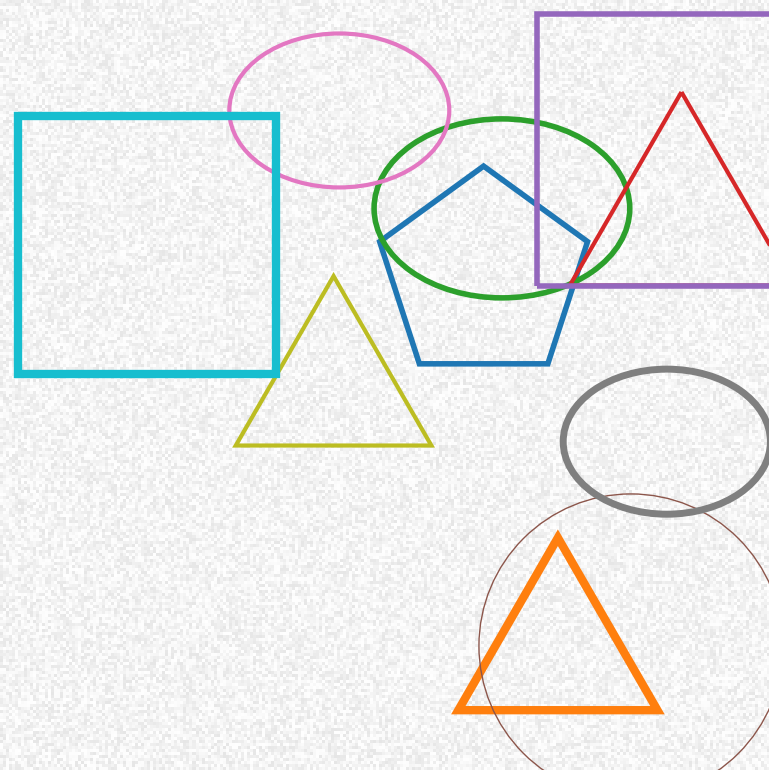[{"shape": "pentagon", "thickness": 2, "radius": 0.71, "center": [0.628, 0.642]}, {"shape": "triangle", "thickness": 3, "radius": 0.75, "center": [0.725, 0.152]}, {"shape": "oval", "thickness": 2, "radius": 0.83, "center": [0.652, 0.729]}, {"shape": "triangle", "thickness": 1.5, "radius": 0.84, "center": [0.885, 0.713]}, {"shape": "square", "thickness": 2, "radius": 0.88, "center": [0.875, 0.805]}, {"shape": "circle", "thickness": 0.5, "radius": 0.99, "center": [0.819, 0.161]}, {"shape": "oval", "thickness": 1.5, "radius": 0.71, "center": [0.441, 0.857]}, {"shape": "oval", "thickness": 2.5, "radius": 0.67, "center": [0.866, 0.426]}, {"shape": "triangle", "thickness": 1.5, "radius": 0.73, "center": [0.433, 0.495]}, {"shape": "square", "thickness": 3, "radius": 0.84, "center": [0.191, 0.682]}]